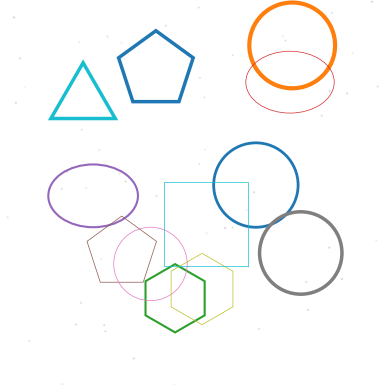[{"shape": "circle", "thickness": 2, "radius": 0.55, "center": [0.665, 0.519]}, {"shape": "pentagon", "thickness": 2.5, "radius": 0.51, "center": [0.405, 0.818]}, {"shape": "circle", "thickness": 3, "radius": 0.56, "center": [0.759, 0.882]}, {"shape": "hexagon", "thickness": 1.5, "radius": 0.44, "center": [0.455, 0.225]}, {"shape": "oval", "thickness": 0.5, "radius": 0.57, "center": [0.753, 0.787]}, {"shape": "oval", "thickness": 1.5, "radius": 0.58, "center": [0.242, 0.491]}, {"shape": "pentagon", "thickness": 0.5, "radius": 0.47, "center": [0.316, 0.344]}, {"shape": "circle", "thickness": 0.5, "radius": 0.48, "center": [0.391, 0.314]}, {"shape": "circle", "thickness": 2.5, "radius": 0.53, "center": [0.781, 0.343]}, {"shape": "hexagon", "thickness": 0.5, "radius": 0.46, "center": [0.525, 0.249]}, {"shape": "triangle", "thickness": 2.5, "radius": 0.48, "center": [0.216, 0.74]}, {"shape": "square", "thickness": 0.5, "radius": 0.55, "center": [0.536, 0.418]}]